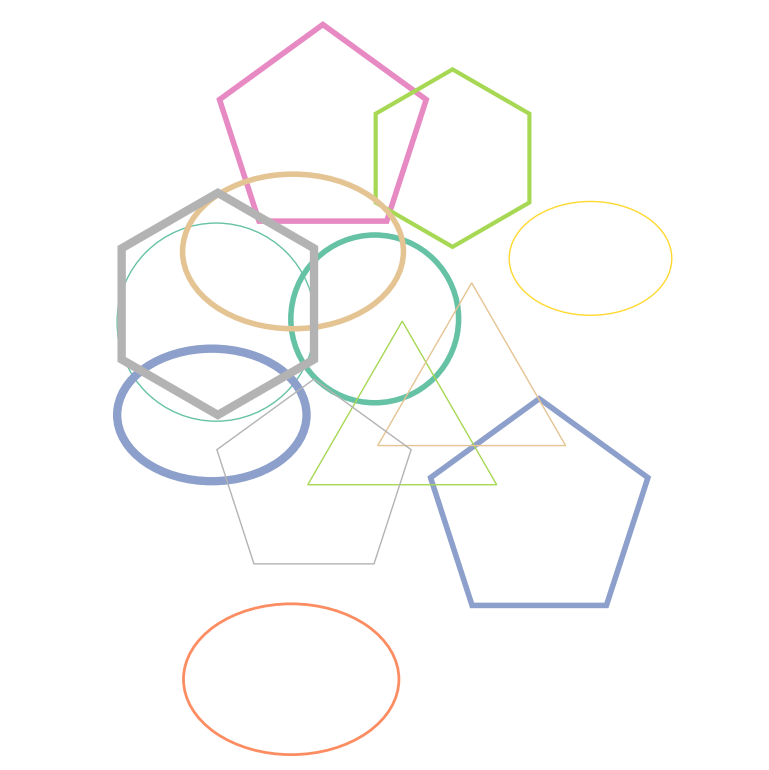[{"shape": "circle", "thickness": 2, "radius": 0.54, "center": [0.487, 0.586]}, {"shape": "circle", "thickness": 0.5, "radius": 0.64, "center": [0.281, 0.582]}, {"shape": "oval", "thickness": 1, "radius": 0.7, "center": [0.378, 0.118]}, {"shape": "pentagon", "thickness": 2, "radius": 0.74, "center": [0.7, 0.334]}, {"shape": "oval", "thickness": 3, "radius": 0.61, "center": [0.275, 0.461]}, {"shape": "pentagon", "thickness": 2, "radius": 0.71, "center": [0.419, 0.827]}, {"shape": "triangle", "thickness": 0.5, "radius": 0.71, "center": [0.522, 0.441]}, {"shape": "hexagon", "thickness": 1.5, "radius": 0.58, "center": [0.588, 0.795]}, {"shape": "oval", "thickness": 0.5, "radius": 0.53, "center": [0.767, 0.664]}, {"shape": "oval", "thickness": 2, "radius": 0.72, "center": [0.381, 0.673]}, {"shape": "triangle", "thickness": 0.5, "radius": 0.7, "center": [0.613, 0.492]}, {"shape": "pentagon", "thickness": 0.5, "radius": 0.66, "center": [0.408, 0.375]}, {"shape": "hexagon", "thickness": 3, "radius": 0.72, "center": [0.283, 0.605]}]